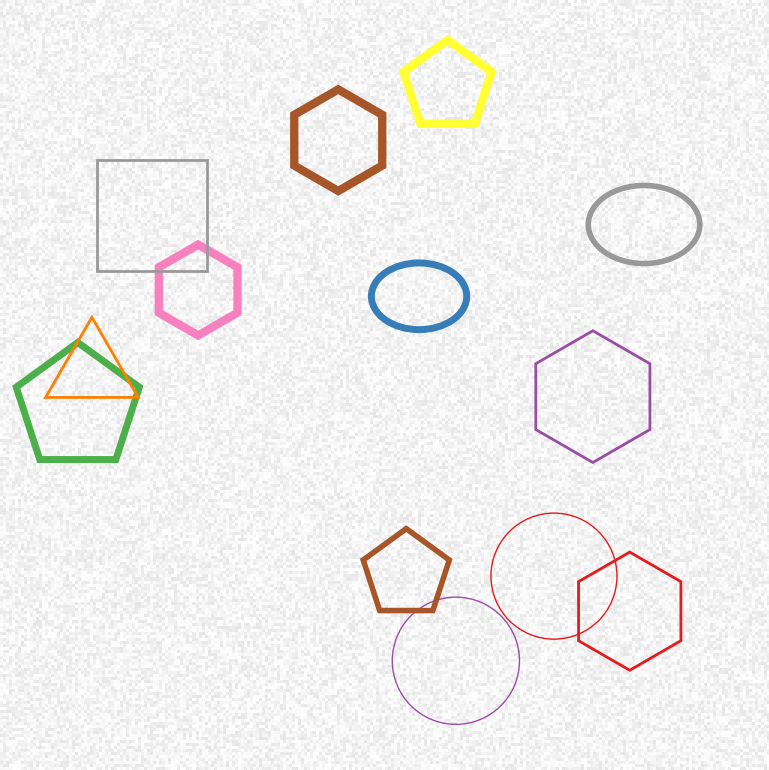[{"shape": "hexagon", "thickness": 1, "radius": 0.38, "center": [0.818, 0.206]}, {"shape": "circle", "thickness": 0.5, "radius": 0.41, "center": [0.719, 0.252]}, {"shape": "oval", "thickness": 2.5, "radius": 0.31, "center": [0.544, 0.615]}, {"shape": "pentagon", "thickness": 2.5, "radius": 0.42, "center": [0.101, 0.471]}, {"shape": "hexagon", "thickness": 1, "radius": 0.43, "center": [0.77, 0.485]}, {"shape": "circle", "thickness": 0.5, "radius": 0.41, "center": [0.592, 0.142]}, {"shape": "triangle", "thickness": 1, "radius": 0.35, "center": [0.119, 0.519]}, {"shape": "pentagon", "thickness": 3, "radius": 0.3, "center": [0.581, 0.888]}, {"shape": "hexagon", "thickness": 3, "radius": 0.33, "center": [0.439, 0.818]}, {"shape": "pentagon", "thickness": 2, "radius": 0.29, "center": [0.528, 0.255]}, {"shape": "hexagon", "thickness": 3, "radius": 0.29, "center": [0.257, 0.623]}, {"shape": "oval", "thickness": 2, "radius": 0.36, "center": [0.836, 0.708]}, {"shape": "square", "thickness": 1, "radius": 0.36, "center": [0.197, 0.72]}]